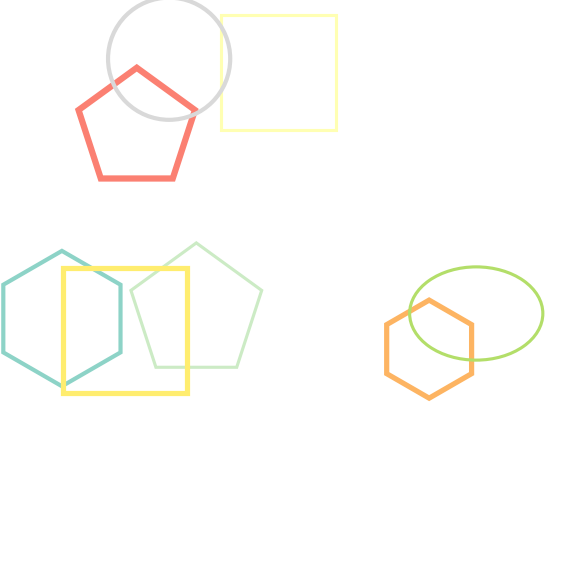[{"shape": "hexagon", "thickness": 2, "radius": 0.59, "center": [0.107, 0.448]}, {"shape": "square", "thickness": 1.5, "radius": 0.5, "center": [0.482, 0.873]}, {"shape": "pentagon", "thickness": 3, "radius": 0.53, "center": [0.237, 0.776]}, {"shape": "hexagon", "thickness": 2.5, "radius": 0.42, "center": [0.743, 0.395]}, {"shape": "oval", "thickness": 1.5, "radius": 0.58, "center": [0.825, 0.456]}, {"shape": "circle", "thickness": 2, "radius": 0.53, "center": [0.293, 0.897]}, {"shape": "pentagon", "thickness": 1.5, "radius": 0.6, "center": [0.34, 0.459]}, {"shape": "square", "thickness": 2.5, "radius": 0.54, "center": [0.216, 0.427]}]